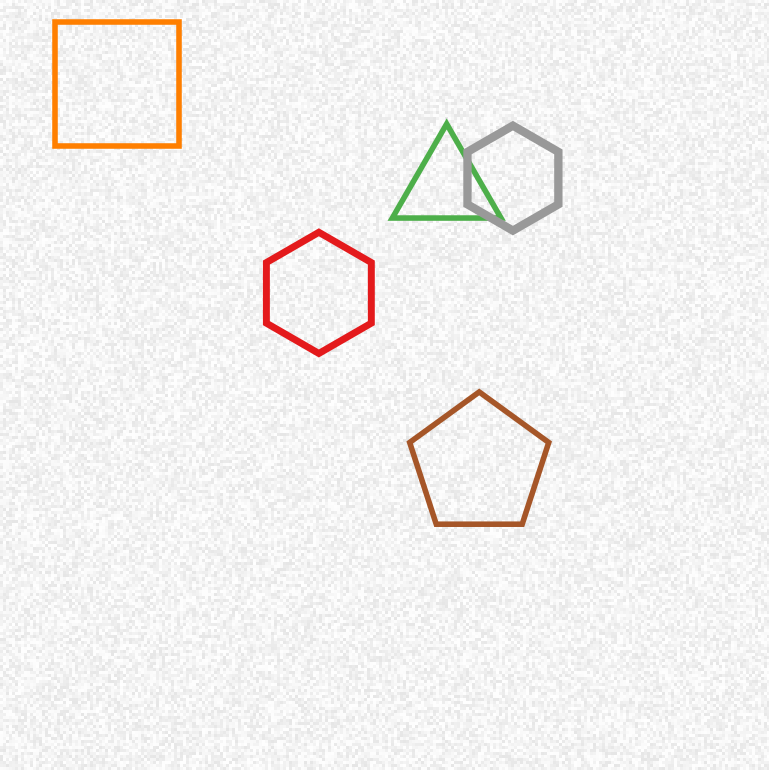[{"shape": "hexagon", "thickness": 2.5, "radius": 0.39, "center": [0.414, 0.62]}, {"shape": "triangle", "thickness": 2, "radius": 0.41, "center": [0.58, 0.758]}, {"shape": "square", "thickness": 2, "radius": 0.4, "center": [0.152, 0.891]}, {"shape": "pentagon", "thickness": 2, "radius": 0.47, "center": [0.622, 0.396]}, {"shape": "hexagon", "thickness": 3, "radius": 0.34, "center": [0.666, 0.769]}]